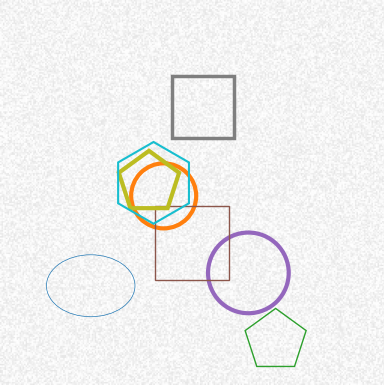[{"shape": "oval", "thickness": 0.5, "radius": 0.57, "center": [0.236, 0.258]}, {"shape": "circle", "thickness": 3, "radius": 0.42, "center": [0.425, 0.491]}, {"shape": "pentagon", "thickness": 1, "radius": 0.42, "center": [0.716, 0.116]}, {"shape": "circle", "thickness": 3, "radius": 0.52, "center": [0.645, 0.291]}, {"shape": "square", "thickness": 1, "radius": 0.48, "center": [0.499, 0.369]}, {"shape": "square", "thickness": 2.5, "radius": 0.4, "center": [0.528, 0.722]}, {"shape": "pentagon", "thickness": 3, "radius": 0.41, "center": [0.387, 0.526]}, {"shape": "hexagon", "thickness": 1.5, "radius": 0.53, "center": [0.399, 0.525]}]